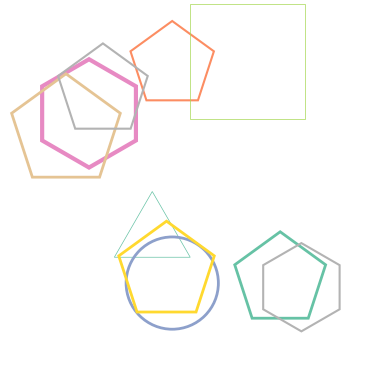[{"shape": "triangle", "thickness": 0.5, "radius": 0.57, "center": [0.396, 0.389]}, {"shape": "pentagon", "thickness": 2, "radius": 0.62, "center": [0.728, 0.274]}, {"shape": "pentagon", "thickness": 1.5, "radius": 0.57, "center": [0.447, 0.832]}, {"shape": "circle", "thickness": 2, "radius": 0.6, "center": [0.447, 0.265]}, {"shape": "hexagon", "thickness": 3, "radius": 0.7, "center": [0.231, 0.705]}, {"shape": "square", "thickness": 0.5, "radius": 0.75, "center": [0.642, 0.841]}, {"shape": "pentagon", "thickness": 2, "radius": 0.65, "center": [0.433, 0.295]}, {"shape": "pentagon", "thickness": 2, "radius": 0.74, "center": [0.171, 0.66]}, {"shape": "pentagon", "thickness": 1.5, "radius": 0.61, "center": [0.267, 0.765]}, {"shape": "hexagon", "thickness": 1.5, "radius": 0.57, "center": [0.783, 0.254]}]